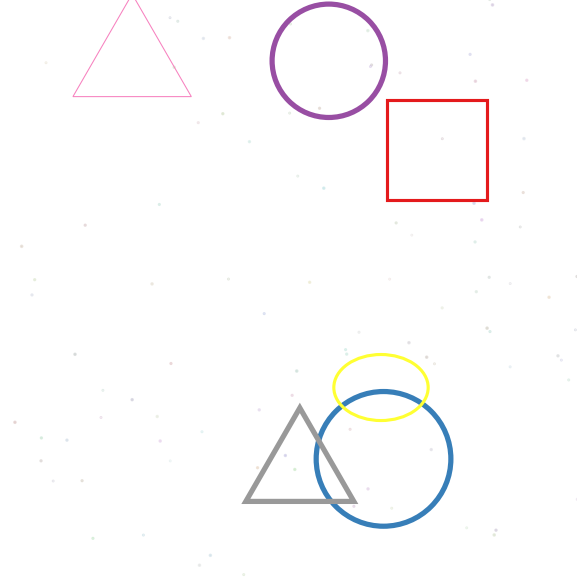[{"shape": "square", "thickness": 1.5, "radius": 0.43, "center": [0.756, 0.739]}, {"shape": "circle", "thickness": 2.5, "radius": 0.58, "center": [0.664, 0.205]}, {"shape": "circle", "thickness": 2.5, "radius": 0.49, "center": [0.569, 0.894]}, {"shape": "oval", "thickness": 1.5, "radius": 0.41, "center": [0.66, 0.328]}, {"shape": "triangle", "thickness": 0.5, "radius": 0.59, "center": [0.229, 0.891]}, {"shape": "triangle", "thickness": 2.5, "radius": 0.54, "center": [0.519, 0.185]}]